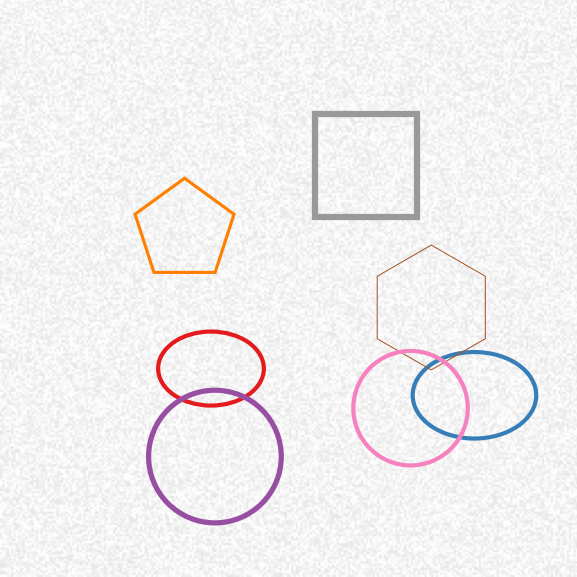[{"shape": "oval", "thickness": 2, "radius": 0.46, "center": [0.365, 0.361]}, {"shape": "oval", "thickness": 2, "radius": 0.53, "center": [0.822, 0.315]}, {"shape": "circle", "thickness": 2.5, "radius": 0.57, "center": [0.372, 0.209]}, {"shape": "pentagon", "thickness": 1.5, "radius": 0.45, "center": [0.32, 0.6]}, {"shape": "hexagon", "thickness": 0.5, "radius": 0.54, "center": [0.747, 0.467]}, {"shape": "circle", "thickness": 2, "radius": 0.5, "center": [0.711, 0.292]}, {"shape": "square", "thickness": 3, "radius": 0.44, "center": [0.634, 0.713]}]